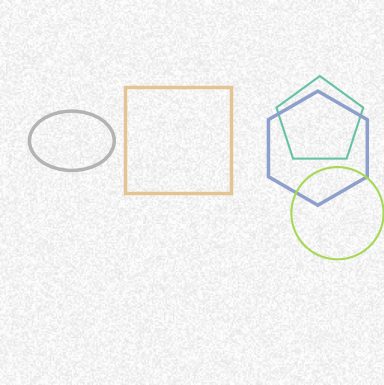[{"shape": "pentagon", "thickness": 1.5, "radius": 0.59, "center": [0.831, 0.684]}, {"shape": "hexagon", "thickness": 2.5, "radius": 0.74, "center": [0.826, 0.615]}, {"shape": "circle", "thickness": 1.5, "radius": 0.6, "center": [0.877, 0.446]}, {"shape": "square", "thickness": 2.5, "radius": 0.69, "center": [0.462, 0.637]}, {"shape": "oval", "thickness": 2.5, "radius": 0.55, "center": [0.187, 0.634]}]